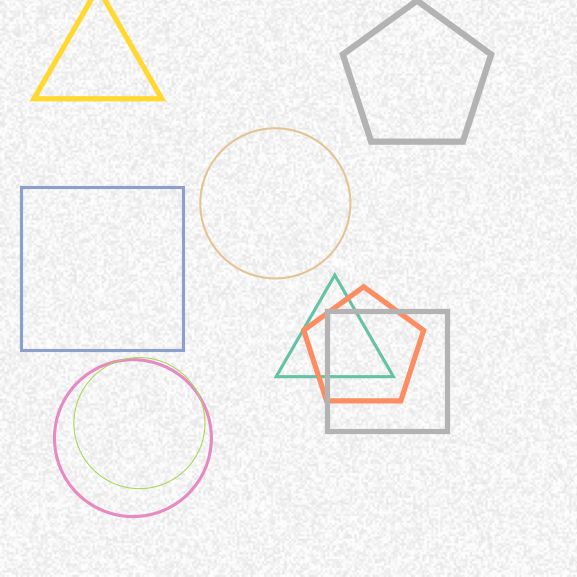[{"shape": "triangle", "thickness": 1.5, "radius": 0.59, "center": [0.58, 0.406]}, {"shape": "pentagon", "thickness": 2.5, "radius": 0.55, "center": [0.63, 0.393]}, {"shape": "square", "thickness": 1.5, "radius": 0.7, "center": [0.176, 0.535]}, {"shape": "circle", "thickness": 1.5, "radius": 0.68, "center": [0.23, 0.24]}, {"shape": "circle", "thickness": 0.5, "radius": 0.57, "center": [0.241, 0.266]}, {"shape": "triangle", "thickness": 2.5, "radius": 0.64, "center": [0.169, 0.892]}, {"shape": "circle", "thickness": 1, "radius": 0.65, "center": [0.477, 0.647]}, {"shape": "square", "thickness": 2.5, "radius": 0.52, "center": [0.67, 0.356]}, {"shape": "pentagon", "thickness": 3, "radius": 0.68, "center": [0.722, 0.863]}]